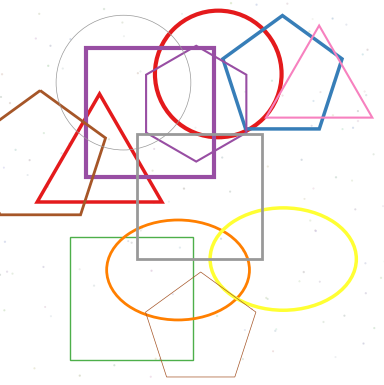[{"shape": "circle", "thickness": 3, "radius": 0.82, "center": [0.567, 0.808]}, {"shape": "triangle", "thickness": 2.5, "radius": 0.94, "center": [0.259, 0.569]}, {"shape": "pentagon", "thickness": 2.5, "radius": 0.81, "center": [0.734, 0.797]}, {"shape": "square", "thickness": 1, "radius": 0.8, "center": [0.342, 0.224]}, {"shape": "hexagon", "thickness": 1.5, "radius": 0.75, "center": [0.51, 0.731]}, {"shape": "square", "thickness": 3, "radius": 0.83, "center": [0.389, 0.707]}, {"shape": "oval", "thickness": 2, "radius": 0.93, "center": [0.462, 0.299]}, {"shape": "oval", "thickness": 2.5, "radius": 0.95, "center": [0.736, 0.327]}, {"shape": "pentagon", "thickness": 0.5, "radius": 0.75, "center": [0.521, 0.143]}, {"shape": "pentagon", "thickness": 2, "radius": 0.89, "center": [0.104, 0.586]}, {"shape": "triangle", "thickness": 1.5, "radius": 0.8, "center": [0.829, 0.774]}, {"shape": "square", "thickness": 2, "radius": 0.81, "center": [0.518, 0.49]}, {"shape": "circle", "thickness": 0.5, "radius": 0.87, "center": [0.321, 0.785]}]